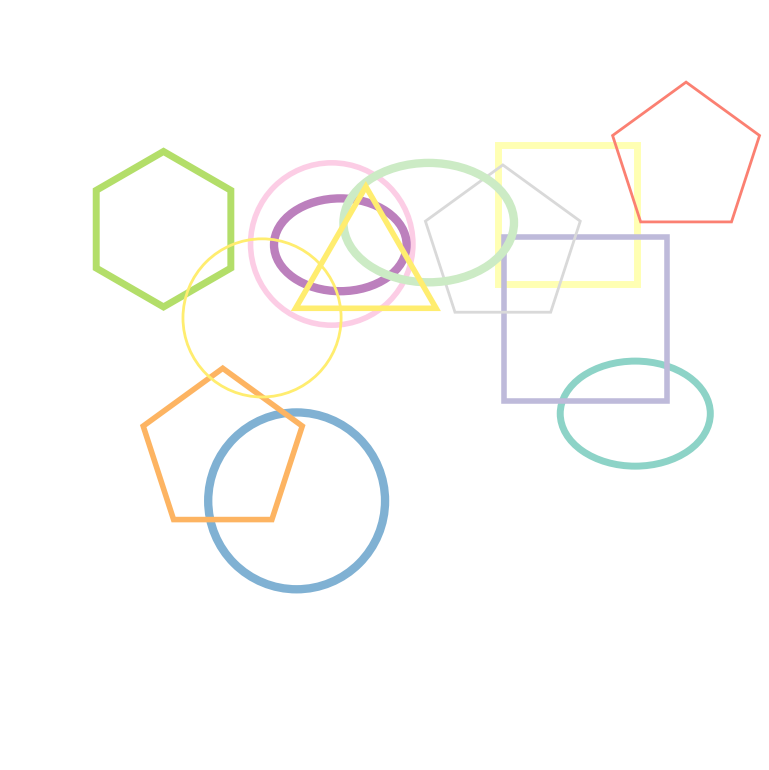[{"shape": "oval", "thickness": 2.5, "radius": 0.49, "center": [0.825, 0.463]}, {"shape": "square", "thickness": 2.5, "radius": 0.45, "center": [0.737, 0.721]}, {"shape": "square", "thickness": 2, "radius": 0.53, "center": [0.76, 0.586]}, {"shape": "pentagon", "thickness": 1, "radius": 0.5, "center": [0.891, 0.793]}, {"shape": "circle", "thickness": 3, "radius": 0.57, "center": [0.385, 0.35]}, {"shape": "pentagon", "thickness": 2, "radius": 0.54, "center": [0.289, 0.413]}, {"shape": "hexagon", "thickness": 2.5, "radius": 0.5, "center": [0.212, 0.702]}, {"shape": "circle", "thickness": 2, "radius": 0.53, "center": [0.431, 0.683]}, {"shape": "pentagon", "thickness": 1, "radius": 0.53, "center": [0.653, 0.68]}, {"shape": "oval", "thickness": 3, "radius": 0.43, "center": [0.442, 0.682]}, {"shape": "oval", "thickness": 3, "radius": 0.55, "center": [0.557, 0.711]}, {"shape": "triangle", "thickness": 2, "radius": 0.53, "center": [0.475, 0.652]}, {"shape": "circle", "thickness": 1, "radius": 0.51, "center": [0.34, 0.587]}]